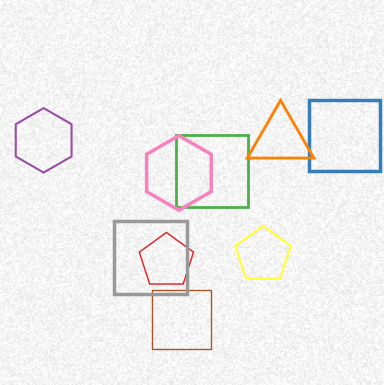[{"shape": "pentagon", "thickness": 1, "radius": 0.37, "center": [0.432, 0.322]}, {"shape": "square", "thickness": 2.5, "radius": 0.46, "center": [0.895, 0.649]}, {"shape": "square", "thickness": 2, "radius": 0.47, "center": [0.55, 0.556]}, {"shape": "hexagon", "thickness": 1.5, "radius": 0.42, "center": [0.113, 0.635]}, {"shape": "triangle", "thickness": 2, "radius": 0.5, "center": [0.729, 0.639]}, {"shape": "pentagon", "thickness": 1.5, "radius": 0.38, "center": [0.684, 0.338]}, {"shape": "square", "thickness": 1, "radius": 0.38, "center": [0.471, 0.17]}, {"shape": "hexagon", "thickness": 2.5, "radius": 0.48, "center": [0.465, 0.551]}, {"shape": "square", "thickness": 2.5, "radius": 0.47, "center": [0.39, 0.332]}]